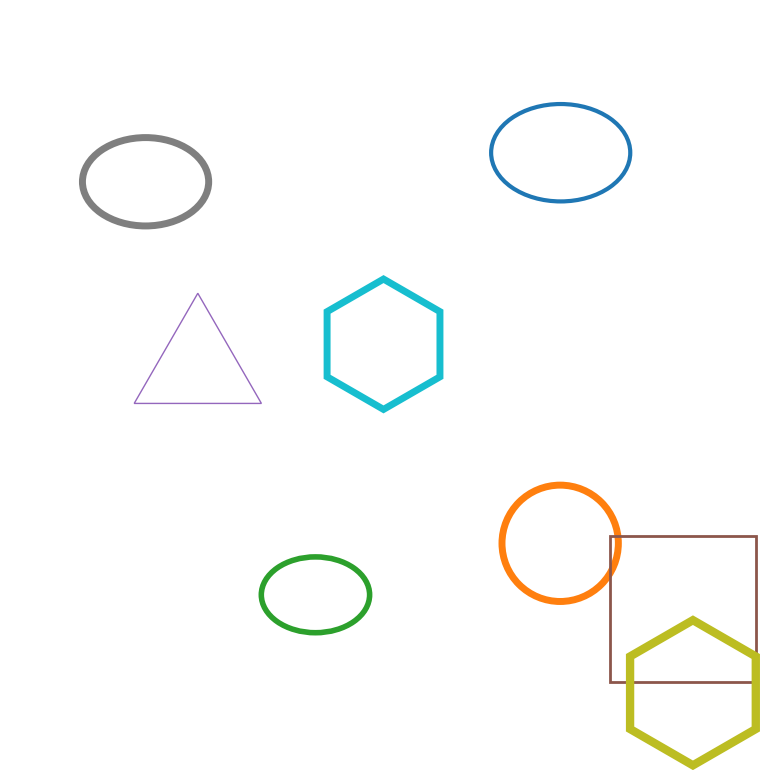[{"shape": "oval", "thickness": 1.5, "radius": 0.45, "center": [0.728, 0.802]}, {"shape": "circle", "thickness": 2.5, "radius": 0.38, "center": [0.727, 0.294]}, {"shape": "oval", "thickness": 2, "radius": 0.35, "center": [0.41, 0.228]}, {"shape": "triangle", "thickness": 0.5, "radius": 0.48, "center": [0.257, 0.524]}, {"shape": "square", "thickness": 1, "radius": 0.47, "center": [0.886, 0.209]}, {"shape": "oval", "thickness": 2.5, "radius": 0.41, "center": [0.189, 0.764]}, {"shape": "hexagon", "thickness": 3, "radius": 0.47, "center": [0.9, 0.1]}, {"shape": "hexagon", "thickness": 2.5, "radius": 0.42, "center": [0.498, 0.553]}]